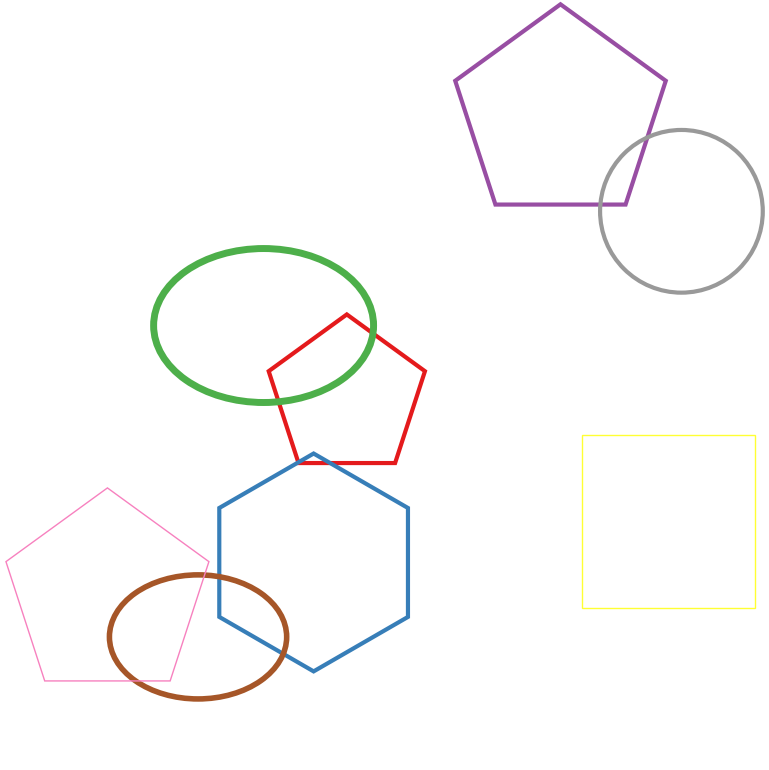[{"shape": "pentagon", "thickness": 1.5, "radius": 0.53, "center": [0.45, 0.485]}, {"shape": "hexagon", "thickness": 1.5, "radius": 0.71, "center": [0.407, 0.27]}, {"shape": "oval", "thickness": 2.5, "radius": 0.71, "center": [0.342, 0.577]}, {"shape": "pentagon", "thickness": 1.5, "radius": 0.72, "center": [0.728, 0.851]}, {"shape": "square", "thickness": 0.5, "radius": 0.56, "center": [0.868, 0.323]}, {"shape": "oval", "thickness": 2, "radius": 0.58, "center": [0.257, 0.173]}, {"shape": "pentagon", "thickness": 0.5, "radius": 0.69, "center": [0.14, 0.228]}, {"shape": "circle", "thickness": 1.5, "radius": 0.53, "center": [0.885, 0.726]}]